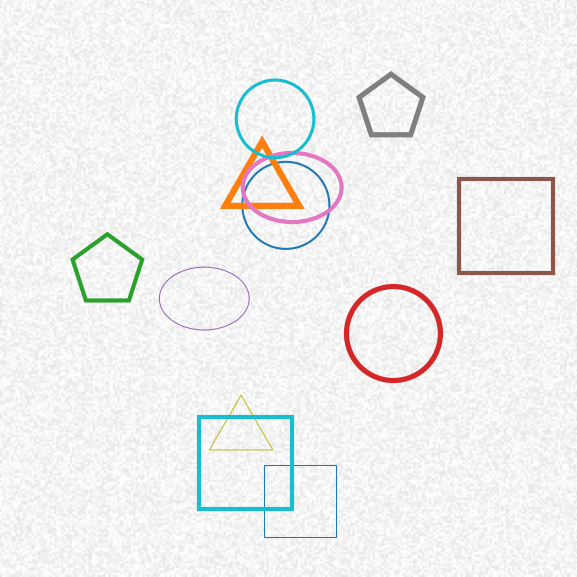[{"shape": "circle", "thickness": 1, "radius": 0.38, "center": [0.495, 0.644]}, {"shape": "square", "thickness": 0.5, "radius": 0.31, "center": [0.52, 0.131]}, {"shape": "triangle", "thickness": 3, "radius": 0.37, "center": [0.454, 0.68]}, {"shape": "pentagon", "thickness": 2, "radius": 0.32, "center": [0.186, 0.53]}, {"shape": "circle", "thickness": 2.5, "radius": 0.41, "center": [0.681, 0.422]}, {"shape": "oval", "thickness": 0.5, "radius": 0.39, "center": [0.354, 0.482]}, {"shape": "square", "thickness": 2, "radius": 0.4, "center": [0.876, 0.608]}, {"shape": "oval", "thickness": 2, "radius": 0.43, "center": [0.506, 0.674]}, {"shape": "pentagon", "thickness": 2.5, "radius": 0.29, "center": [0.677, 0.813]}, {"shape": "triangle", "thickness": 0.5, "radius": 0.32, "center": [0.418, 0.252]}, {"shape": "square", "thickness": 2, "radius": 0.4, "center": [0.425, 0.197]}, {"shape": "circle", "thickness": 1.5, "radius": 0.34, "center": [0.476, 0.793]}]